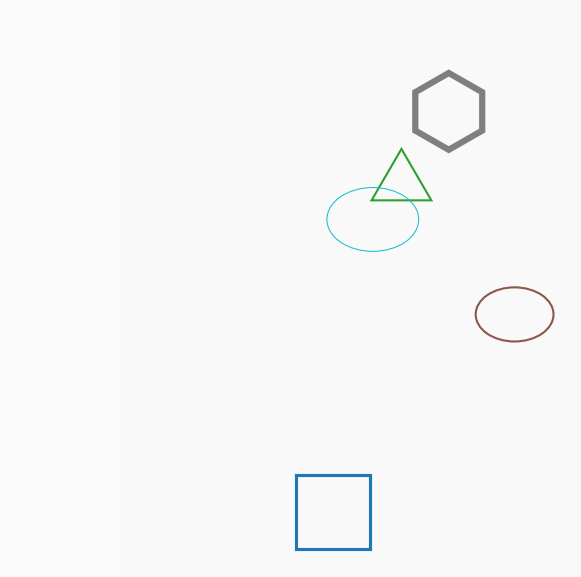[{"shape": "square", "thickness": 1.5, "radius": 0.32, "center": [0.573, 0.112]}, {"shape": "triangle", "thickness": 1, "radius": 0.3, "center": [0.691, 0.682]}, {"shape": "oval", "thickness": 1, "radius": 0.33, "center": [0.885, 0.455]}, {"shape": "hexagon", "thickness": 3, "radius": 0.33, "center": [0.772, 0.806]}, {"shape": "oval", "thickness": 0.5, "radius": 0.39, "center": [0.641, 0.619]}]